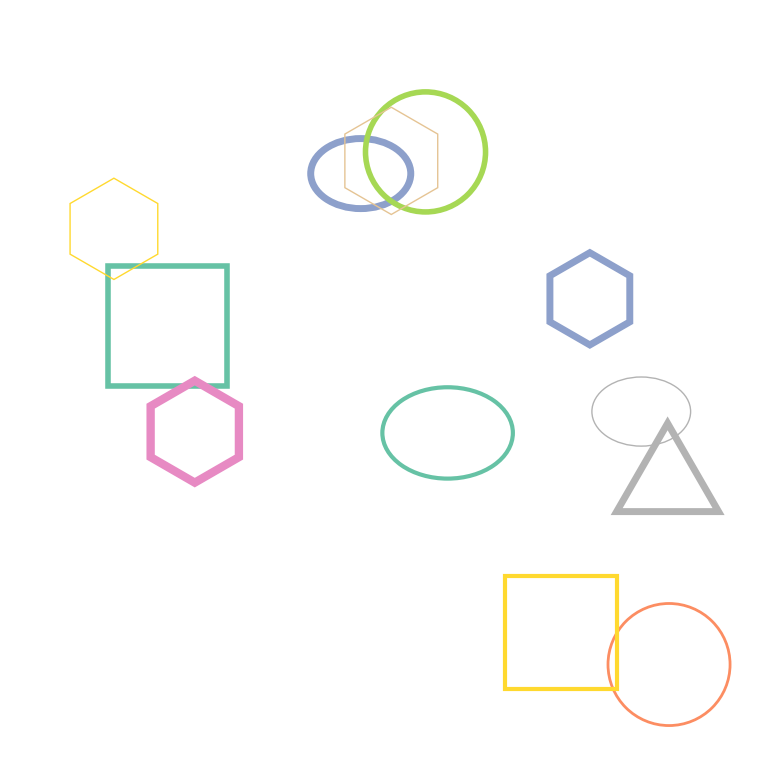[{"shape": "oval", "thickness": 1.5, "radius": 0.42, "center": [0.581, 0.438]}, {"shape": "square", "thickness": 2, "radius": 0.39, "center": [0.218, 0.577]}, {"shape": "circle", "thickness": 1, "radius": 0.4, "center": [0.869, 0.137]}, {"shape": "hexagon", "thickness": 2.5, "radius": 0.3, "center": [0.766, 0.612]}, {"shape": "oval", "thickness": 2.5, "radius": 0.32, "center": [0.468, 0.775]}, {"shape": "hexagon", "thickness": 3, "radius": 0.33, "center": [0.253, 0.439]}, {"shape": "circle", "thickness": 2, "radius": 0.39, "center": [0.553, 0.803]}, {"shape": "hexagon", "thickness": 0.5, "radius": 0.33, "center": [0.148, 0.703]}, {"shape": "square", "thickness": 1.5, "radius": 0.37, "center": [0.729, 0.178]}, {"shape": "hexagon", "thickness": 0.5, "radius": 0.35, "center": [0.508, 0.791]}, {"shape": "oval", "thickness": 0.5, "radius": 0.32, "center": [0.833, 0.466]}, {"shape": "triangle", "thickness": 2.5, "radius": 0.38, "center": [0.867, 0.374]}]